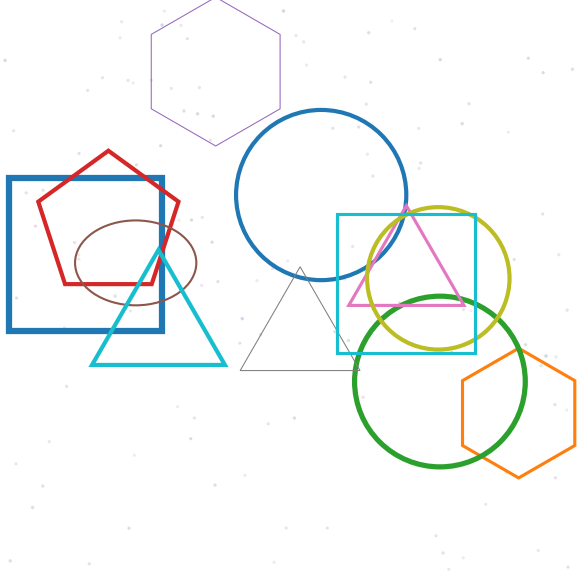[{"shape": "square", "thickness": 3, "radius": 0.66, "center": [0.149, 0.559]}, {"shape": "circle", "thickness": 2, "radius": 0.74, "center": [0.556, 0.661]}, {"shape": "hexagon", "thickness": 1.5, "radius": 0.56, "center": [0.898, 0.284]}, {"shape": "circle", "thickness": 2.5, "radius": 0.74, "center": [0.762, 0.338]}, {"shape": "pentagon", "thickness": 2, "radius": 0.64, "center": [0.188, 0.61]}, {"shape": "hexagon", "thickness": 0.5, "radius": 0.64, "center": [0.373, 0.875]}, {"shape": "oval", "thickness": 1, "radius": 0.53, "center": [0.235, 0.544]}, {"shape": "triangle", "thickness": 1.5, "radius": 0.58, "center": [0.704, 0.528]}, {"shape": "triangle", "thickness": 0.5, "radius": 0.6, "center": [0.52, 0.417]}, {"shape": "circle", "thickness": 2, "radius": 0.62, "center": [0.759, 0.517]}, {"shape": "triangle", "thickness": 2, "radius": 0.66, "center": [0.274, 0.434]}, {"shape": "square", "thickness": 1.5, "radius": 0.6, "center": [0.703, 0.508]}]